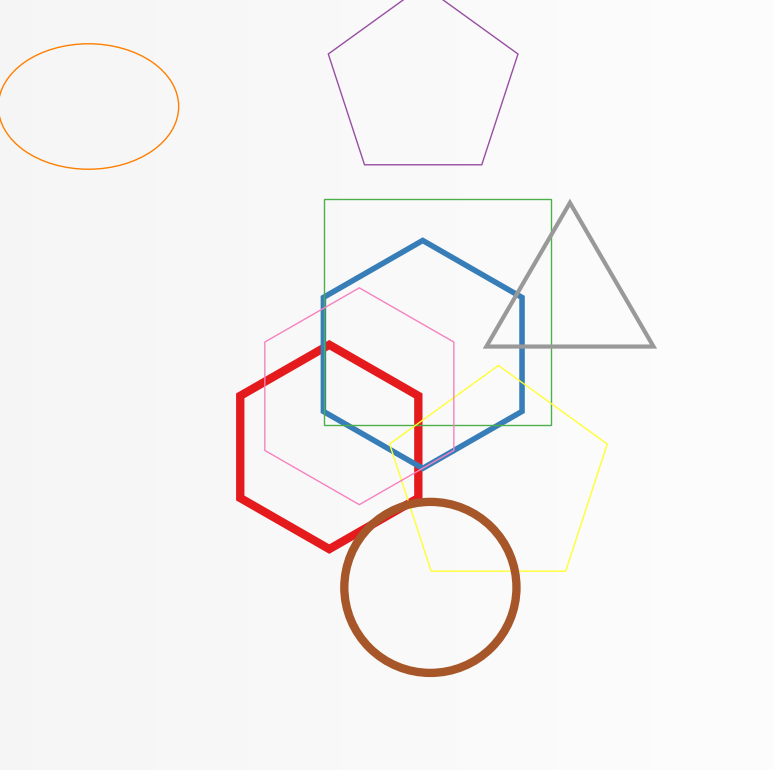[{"shape": "hexagon", "thickness": 3, "radius": 0.66, "center": [0.425, 0.42]}, {"shape": "hexagon", "thickness": 2, "radius": 0.74, "center": [0.545, 0.54]}, {"shape": "square", "thickness": 0.5, "radius": 0.73, "center": [0.564, 0.595]}, {"shape": "pentagon", "thickness": 0.5, "radius": 0.64, "center": [0.546, 0.89]}, {"shape": "oval", "thickness": 0.5, "radius": 0.58, "center": [0.114, 0.862]}, {"shape": "pentagon", "thickness": 0.5, "radius": 0.74, "center": [0.643, 0.378]}, {"shape": "circle", "thickness": 3, "radius": 0.56, "center": [0.555, 0.237]}, {"shape": "hexagon", "thickness": 0.5, "radius": 0.7, "center": [0.464, 0.485]}, {"shape": "triangle", "thickness": 1.5, "radius": 0.62, "center": [0.735, 0.612]}]